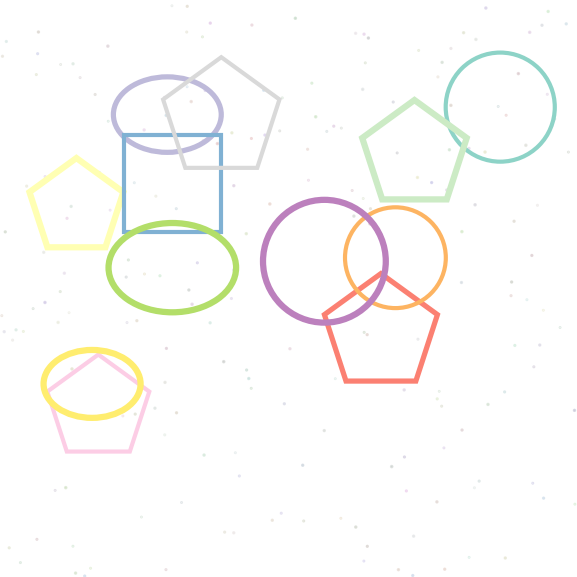[{"shape": "circle", "thickness": 2, "radius": 0.47, "center": [0.866, 0.814]}, {"shape": "pentagon", "thickness": 3, "radius": 0.43, "center": [0.132, 0.64]}, {"shape": "oval", "thickness": 2.5, "radius": 0.47, "center": [0.29, 0.801]}, {"shape": "pentagon", "thickness": 2.5, "radius": 0.51, "center": [0.66, 0.423]}, {"shape": "square", "thickness": 2, "radius": 0.42, "center": [0.298, 0.682]}, {"shape": "circle", "thickness": 2, "radius": 0.44, "center": [0.685, 0.553]}, {"shape": "oval", "thickness": 3, "radius": 0.55, "center": [0.298, 0.536]}, {"shape": "pentagon", "thickness": 2, "radius": 0.46, "center": [0.17, 0.292]}, {"shape": "pentagon", "thickness": 2, "radius": 0.53, "center": [0.383, 0.794]}, {"shape": "circle", "thickness": 3, "radius": 0.53, "center": [0.562, 0.547]}, {"shape": "pentagon", "thickness": 3, "radius": 0.48, "center": [0.718, 0.731]}, {"shape": "oval", "thickness": 3, "radius": 0.42, "center": [0.159, 0.334]}]